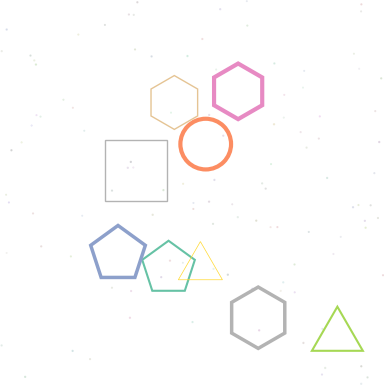[{"shape": "pentagon", "thickness": 1.5, "radius": 0.36, "center": [0.438, 0.303]}, {"shape": "circle", "thickness": 3, "radius": 0.33, "center": [0.534, 0.626]}, {"shape": "pentagon", "thickness": 2.5, "radius": 0.37, "center": [0.307, 0.34]}, {"shape": "hexagon", "thickness": 3, "radius": 0.36, "center": [0.619, 0.763]}, {"shape": "triangle", "thickness": 1.5, "radius": 0.38, "center": [0.876, 0.127]}, {"shape": "triangle", "thickness": 0.5, "radius": 0.33, "center": [0.52, 0.306]}, {"shape": "hexagon", "thickness": 1, "radius": 0.35, "center": [0.453, 0.734]}, {"shape": "square", "thickness": 1, "radius": 0.4, "center": [0.354, 0.557]}, {"shape": "hexagon", "thickness": 2.5, "radius": 0.4, "center": [0.671, 0.175]}]